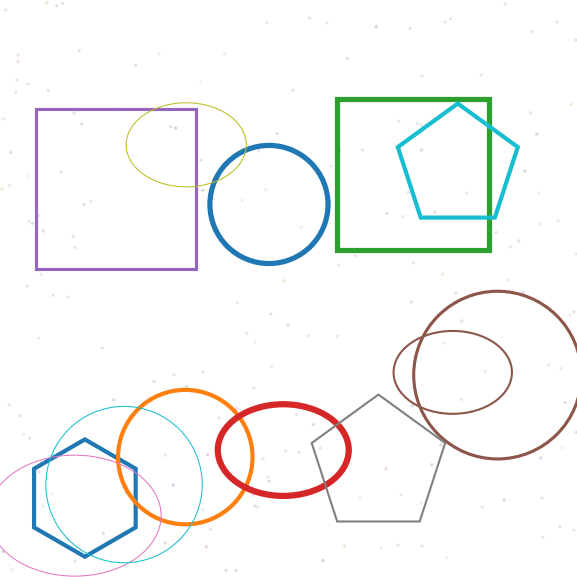[{"shape": "circle", "thickness": 2.5, "radius": 0.51, "center": [0.466, 0.645]}, {"shape": "hexagon", "thickness": 2, "radius": 0.51, "center": [0.147, 0.137]}, {"shape": "circle", "thickness": 2, "radius": 0.58, "center": [0.321, 0.208]}, {"shape": "square", "thickness": 2.5, "radius": 0.65, "center": [0.715, 0.696]}, {"shape": "oval", "thickness": 3, "radius": 0.57, "center": [0.491, 0.22]}, {"shape": "square", "thickness": 1.5, "radius": 0.69, "center": [0.201, 0.671]}, {"shape": "oval", "thickness": 1, "radius": 0.51, "center": [0.784, 0.354]}, {"shape": "circle", "thickness": 1.5, "radius": 0.73, "center": [0.862, 0.35]}, {"shape": "oval", "thickness": 0.5, "radius": 0.75, "center": [0.129, 0.106]}, {"shape": "pentagon", "thickness": 1, "radius": 0.61, "center": [0.655, 0.194]}, {"shape": "oval", "thickness": 0.5, "radius": 0.52, "center": [0.322, 0.748]}, {"shape": "circle", "thickness": 0.5, "radius": 0.68, "center": [0.215, 0.16]}, {"shape": "pentagon", "thickness": 2, "radius": 0.55, "center": [0.793, 0.711]}]